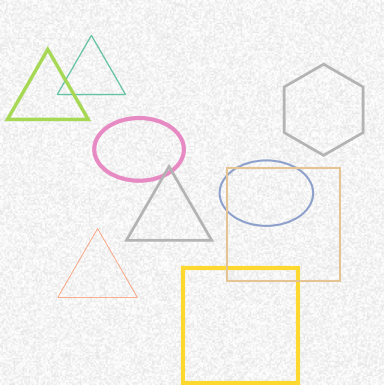[{"shape": "triangle", "thickness": 1, "radius": 0.51, "center": [0.237, 0.806]}, {"shape": "triangle", "thickness": 0.5, "radius": 0.6, "center": [0.254, 0.287]}, {"shape": "oval", "thickness": 1.5, "radius": 0.61, "center": [0.692, 0.498]}, {"shape": "oval", "thickness": 3, "radius": 0.58, "center": [0.361, 0.612]}, {"shape": "triangle", "thickness": 2.5, "radius": 0.61, "center": [0.124, 0.75]}, {"shape": "square", "thickness": 3, "radius": 0.74, "center": [0.625, 0.154]}, {"shape": "square", "thickness": 1.5, "radius": 0.73, "center": [0.737, 0.417]}, {"shape": "hexagon", "thickness": 2, "radius": 0.59, "center": [0.841, 0.715]}, {"shape": "triangle", "thickness": 2, "radius": 0.64, "center": [0.439, 0.44]}]